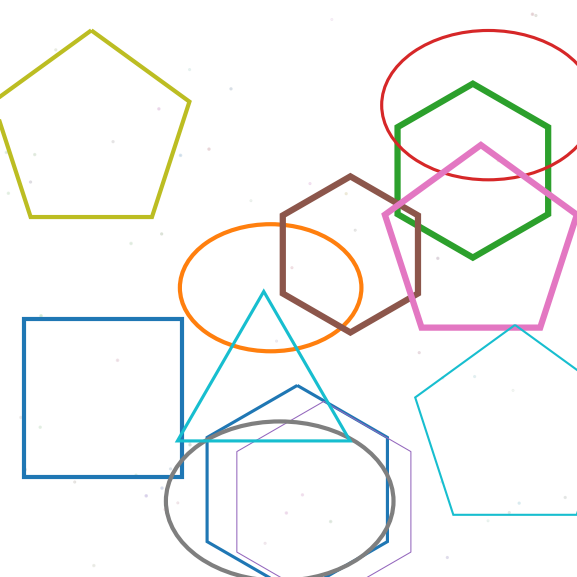[{"shape": "square", "thickness": 2, "radius": 0.68, "center": [0.178, 0.31]}, {"shape": "hexagon", "thickness": 1.5, "radius": 0.9, "center": [0.515, 0.151]}, {"shape": "oval", "thickness": 2, "radius": 0.79, "center": [0.469, 0.501]}, {"shape": "hexagon", "thickness": 3, "radius": 0.75, "center": [0.819, 0.704]}, {"shape": "oval", "thickness": 1.5, "radius": 0.92, "center": [0.846, 0.817]}, {"shape": "hexagon", "thickness": 0.5, "radius": 0.87, "center": [0.561, 0.13]}, {"shape": "hexagon", "thickness": 3, "radius": 0.68, "center": [0.607, 0.559]}, {"shape": "pentagon", "thickness": 3, "radius": 0.87, "center": [0.833, 0.573]}, {"shape": "oval", "thickness": 2, "radius": 0.99, "center": [0.484, 0.131]}, {"shape": "pentagon", "thickness": 2, "radius": 0.89, "center": [0.158, 0.768]}, {"shape": "triangle", "thickness": 1.5, "radius": 0.86, "center": [0.457, 0.322]}, {"shape": "pentagon", "thickness": 1, "radius": 0.91, "center": [0.892, 0.255]}]